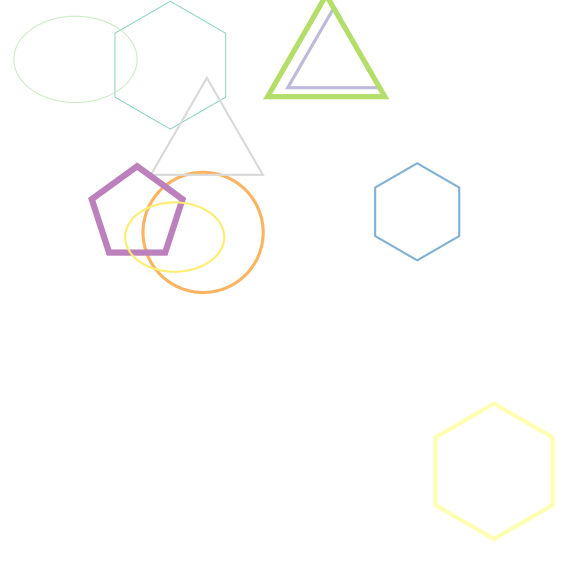[{"shape": "hexagon", "thickness": 0.5, "radius": 0.55, "center": [0.295, 0.886]}, {"shape": "hexagon", "thickness": 2, "radius": 0.59, "center": [0.855, 0.183]}, {"shape": "triangle", "thickness": 1.5, "radius": 0.46, "center": [0.578, 0.893]}, {"shape": "hexagon", "thickness": 1, "radius": 0.42, "center": [0.722, 0.632]}, {"shape": "circle", "thickness": 1.5, "radius": 0.52, "center": [0.352, 0.597]}, {"shape": "triangle", "thickness": 2.5, "radius": 0.59, "center": [0.565, 0.89]}, {"shape": "triangle", "thickness": 1, "radius": 0.56, "center": [0.358, 0.752]}, {"shape": "pentagon", "thickness": 3, "radius": 0.41, "center": [0.237, 0.629]}, {"shape": "oval", "thickness": 0.5, "radius": 0.53, "center": [0.131, 0.896]}, {"shape": "oval", "thickness": 1, "radius": 0.43, "center": [0.302, 0.589]}]